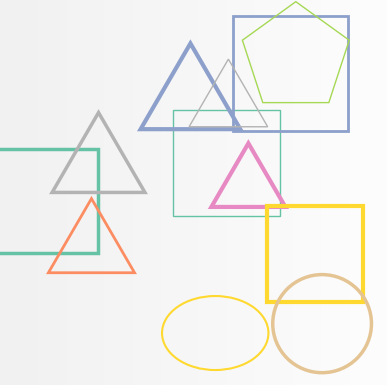[{"shape": "square", "thickness": 2.5, "radius": 0.68, "center": [0.118, 0.479]}, {"shape": "square", "thickness": 1, "radius": 0.69, "center": [0.585, 0.577]}, {"shape": "triangle", "thickness": 2, "radius": 0.64, "center": [0.236, 0.356]}, {"shape": "square", "thickness": 2, "radius": 0.74, "center": [0.749, 0.809]}, {"shape": "triangle", "thickness": 3, "radius": 0.74, "center": [0.491, 0.739]}, {"shape": "triangle", "thickness": 3, "radius": 0.55, "center": [0.641, 0.518]}, {"shape": "pentagon", "thickness": 1, "radius": 0.72, "center": [0.763, 0.851]}, {"shape": "oval", "thickness": 1.5, "radius": 0.69, "center": [0.555, 0.135]}, {"shape": "square", "thickness": 3, "radius": 0.62, "center": [0.813, 0.341]}, {"shape": "circle", "thickness": 2.5, "radius": 0.64, "center": [0.831, 0.159]}, {"shape": "triangle", "thickness": 2.5, "radius": 0.69, "center": [0.254, 0.569]}, {"shape": "triangle", "thickness": 1, "radius": 0.59, "center": [0.589, 0.729]}]